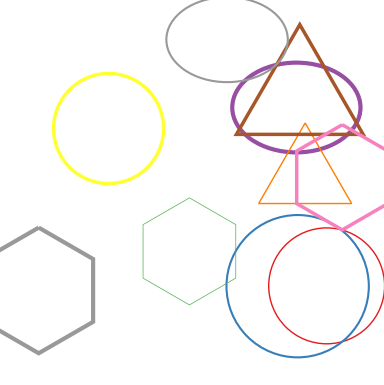[{"shape": "circle", "thickness": 1, "radius": 0.75, "center": [0.848, 0.258]}, {"shape": "circle", "thickness": 1.5, "radius": 0.92, "center": [0.773, 0.257]}, {"shape": "hexagon", "thickness": 0.5, "radius": 0.7, "center": [0.492, 0.347]}, {"shape": "oval", "thickness": 3, "radius": 0.83, "center": [0.77, 0.721]}, {"shape": "triangle", "thickness": 1, "radius": 0.7, "center": [0.793, 0.541]}, {"shape": "circle", "thickness": 2.5, "radius": 0.71, "center": [0.282, 0.666]}, {"shape": "triangle", "thickness": 2.5, "radius": 0.95, "center": [0.779, 0.746]}, {"shape": "hexagon", "thickness": 2.5, "radius": 0.68, "center": [0.889, 0.539]}, {"shape": "oval", "thickness": 1.5, "radius": 0.79, "center": [0.59, 0.897]}, {"shape": "hexagon", "thickness": 3, "radius": 0.82, "center": [0.101, 0.246]}]